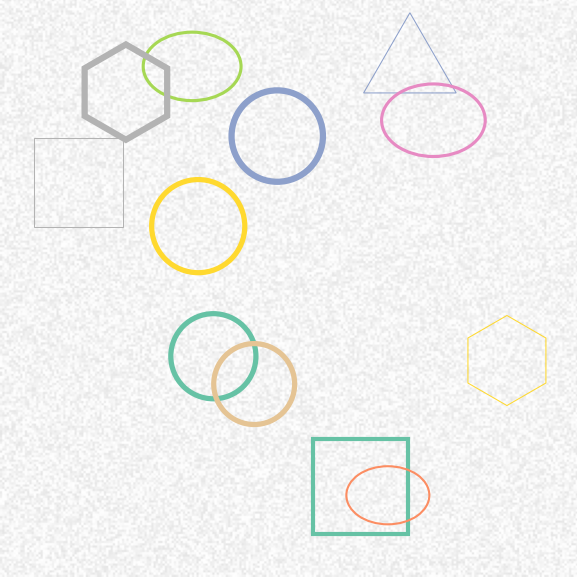[{"shape": "square", "thickness": 2, "radius": 0.41, "center": [0.625, 0.157]}, {"shape": "circle", "thickness": 2.5, "radius": 0.37, "center": [0.369, 0.382]}, {"shape": "oval", "thickness": 1, "radius": 0.36, "center": [0.672, 0.142]}, {"shape": "circle", "thickness": 3, "radius": 0.4, "center": [0.48, 0.764]}, {"shape": "triangle", "thickness": 0.5, "radius": 0.46, "center": [0.71, 0.884]}, {"shape": "oval", "thickness": 1.5, "radius": 0.45, "center": [0.751, 0.791]}, {"shape": "oval", "thickness": 1.5, "radius": 0.42, "center": [0.333, 0.884]}, {"shape": "circle", "thickness": 2.5, "radius": 0.4, "center": [0.343, 0.608]}, {"shape": "hexagon", "thickness": 0.5, "radius": 0.39, "center": [0.878, 0.375]}, {"shape": "circle", "thickness": 2.5, "radius": 0.35, "center": [0.44, 0.334]}, {"shape": "square", "thickness": 0.5, "radius": 0.39, "center": [0.137, 0.683]}, {"shape": "hexagon", "thickness": 3, "radius": 0.41, "center": [0.218, 0.84]}]